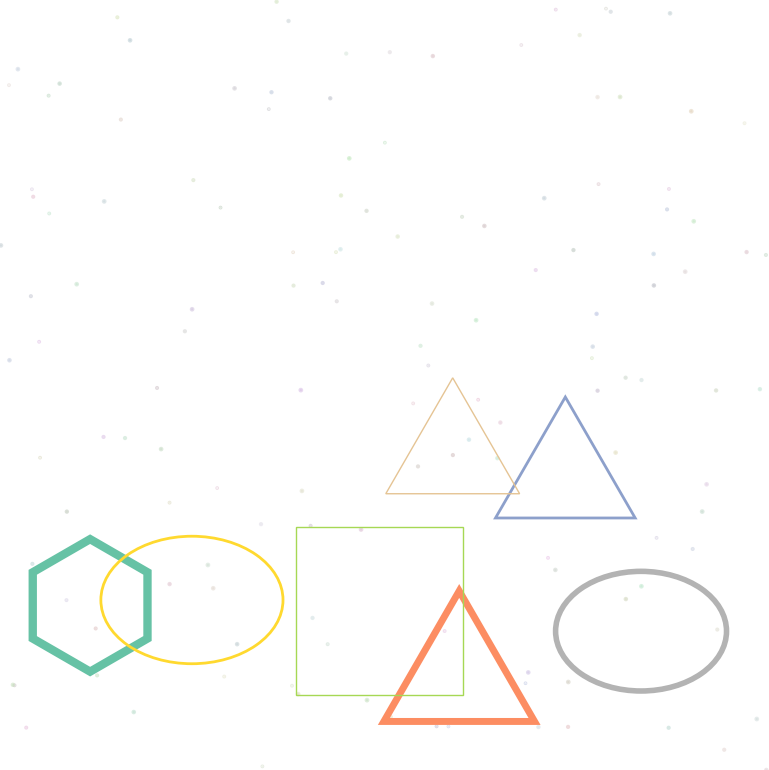[{"shape": "hexagon", "thickness": 3, "radius": 0.43, "center": [0.117, 0.214]}, {"shape": "triangle", "thickness": 2.5, "radius": 0.56, "center": [0.596, 0.12]}, {"shape": "triangle", "thickness": 1, "radius": 0.52, "center": [0.734, 0.38]}, {"shape": "square", "thickness": 0.5, "radius": 0.54, "center": [0.493, 0.207]}, {"shape": "oval", "thickness": 1, "radius": 0.59, "center": [0.249, 0.221]}, {"shape": "triangle", "thickness": 0.5, "radius": 0.5, "center": [0.588, 0.409]}, {"shape": "oval", "thickness": 2, "radius": 0.55, "center": [0.833, 0.18]}]